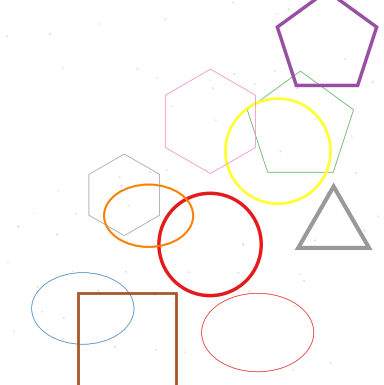[{"shape": "circle", "thickness": 2.5, "radius": 0.66, "center": [0.546, 0.365]}, {"shape": "oval", "thickness": 0.5, "radius": 0.73, "center": [0.669, 0.136]}, {"shape": "oval", "thickness": 0.5, "radius": 0.66, "center": [0.215, 0.199]}, {"shape": "pentagon", "thickness": 0.5, "radius": 0.73, "center": [0.78, 0.67]}, {"shape": "pentagon", "thickness": 2.5, "radius": 0.68, "center": [0.849, 0.888]}, {"shape": "oval", "thickness": 1.5, "radius": 0.58, "center": [0.386, 0.44]}, {"shape": "circle", "thickness": 2, "radius": 0.68, "center": [0.722, 0.607]}, {"shape": "square", "thickness": 2, "radius": 0.63, "center": [0.33, 0.111]}, {"shape": "hexagon", "thickness": 0.5, "radius": 0.68, "center": [0.547, 0.685]}, {"shape": "hexagon", "thickness": 0.5, "radius": 0.53, "center": [0.323, 0.494]}, {"shape": "triangle", "thickness": 3, "radius": 0.53, "center": [0.867, 0.409]}]